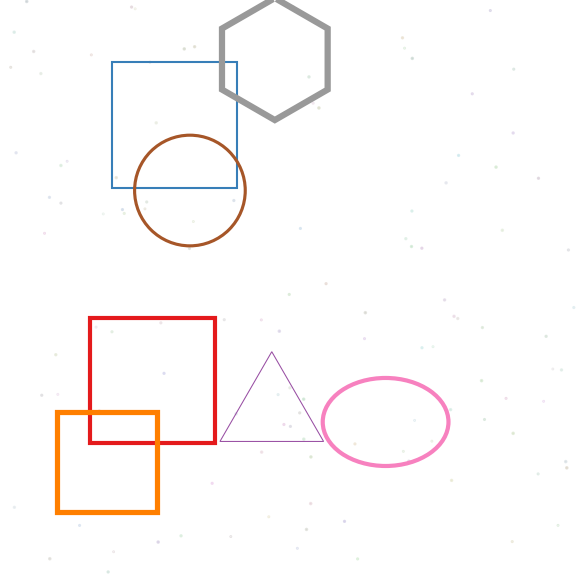[{"shape": "square", "thickness": 2, "radius": 0.54, "center": [0.264, 0.339]}, {"shape": "square", "thickness": 1, "radius": 0.54, "center": [0.302, 0.783]}, {"shape": "triangle", "thickness": 0.5, "radius": 0.52, "center": [0.471, 0.287]}, {"shape": "square", "thickness": 2.5, "radius": 0.43, "center": [0.186, 0.199]}, {"shape": "circle", "thickness": 1.5, "radius": 0.48, "center": [0.329, 0.669]}, {"shape": "oval", "thickness": 2, "radius": 0.54, "center": [0.668, 0.268]}, {"shape": "hexagon", "thickness": 3, "radius": 0.53, "center": [0.476, 0.897]}]